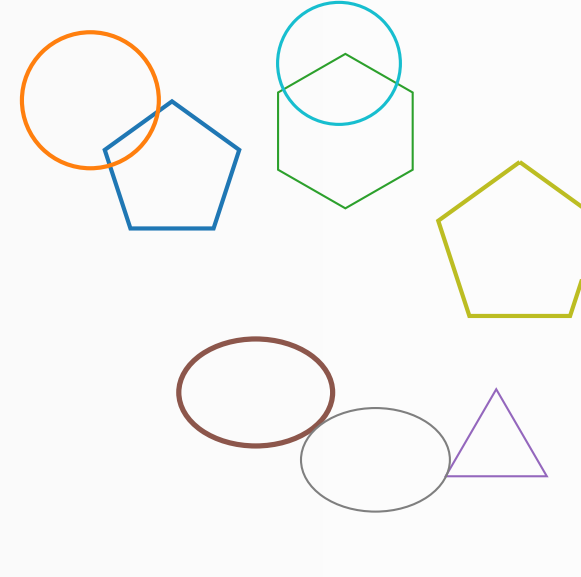[{"shape": "pentagon", "thickness": 2, "radius": 0.61, "center": [0.296, 0.702]}, {"shape": "circle", "thickness": 2, "radius": 0.59, "center": [0.155, 0.826]}, {"shape": "hexagon", "thickness": 1, "radius": 0.67, "center": [0.594, 0.772]}, {"shape": "triangle", "thickness": 1, "radius": 0.5, "center": [0.854, 0.225]}, {"shape": "oval", "thickness": 2.5, "radius": 0.66, "center": [0.44, 0.32]}, {"shape": "oval", "thickness": 1, "radius": 0.64, "center": [0.646, 0.203]}, {"shape": "pentagon", "thickness": 2, "radius": 0.74, "center": [0.894, 0.571]}, {"shape": "circle", "thickness": 1.5, "radius": 0.53, "center": [0.583, 0.889]}]